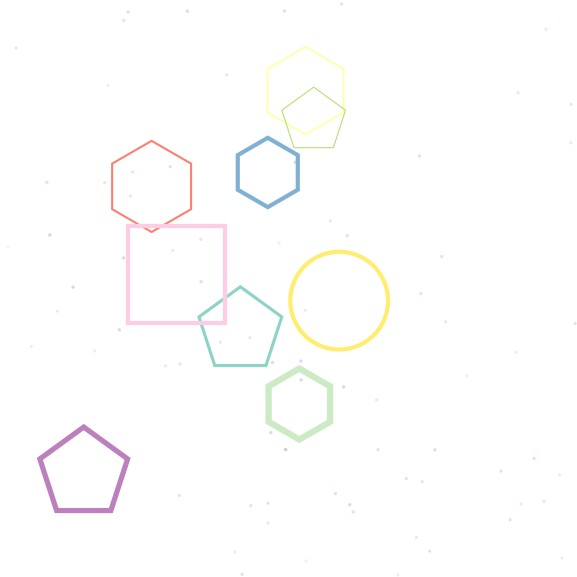[{"shape": "pentagon", "thickness": 1.5, "radius": 0.38, "center": [0.416, 0.427]}, {"shape": "hexagon", "thickness": 1, "radius": 0.38, "center": [0.529, 0.842]}, {"shape": "hexagon", "thickness": 1, "radius": 0.39, "center": [0.263, 0.676]}, {"shape": "hexagon", "thickness": 2, "radius": 0.3, "center": [0.464, 0.701]}, {"shape": "pentagon", "thickness": 0.5, "radius": 0.29, "center": [0.543, 0.79]}, {"shape": "square", "thickness": 2, "radius": 0.42, "center": [0.306, 0.524]}, {"shape": "pentagon", "thickness": 2.5, "radius": 0.4, "center": [0.145, 0.18]}, {"shape": "hexagon", "thickness": 3, "radius": 0.31, "center": [0.518, 0.299]}, {"shape": "circle", "thickness": 2, "radius": 0.42, "center": [0.587, 0.479]}]